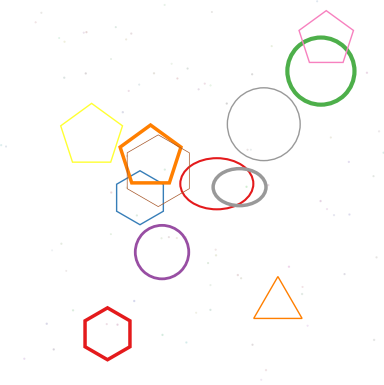[{"shape": "hexagon", "thickness": 2.5, "radius": 0.34, "center": [0.279, 0.133]}, {"shape": "oval", "thickness": 1.5, "radius": 0.47, "center": [0.563, 0.523]}, {"shape": "hexagon", "thickness": 1, "radius": 0.35, "center": [0.364, 0.486]}, {"shape": "circle", "thickness": 3, "radius": 0.44, "center": [0.834, 0.815]}, {"shape": "circle", "thickness": 2, "radius": 0.35, "center": [0.421, 0.345]}, {"shape": "pentagon", "thickness": 2.5, "radius": 0.42, "center": [0.391, 0.592]}, {"shape": "triangle", "thickness": 1, "radius": 0.36, "center": [0.722, 0.209]}, {"shape": "pentagon", "thickness": 1, "radius": 0.42, "center": [0.238, 0.647]}, {"shape": "hexagon", "thickness": 0.5, "radius": 0.47, "center": [0.411, 0.557]}, {"shape": "pentagon", "thickness": 1, "radius": 0.37, "center": [0.847, 0.898]}, {"shape": "oval", "thickness": 2.5, "radius": 0.34, "center": [0.622, 0.514]}, {"shape": "circle", "thickness": 1, "radius": 0.47, "center": [0.685, 0.677]}]